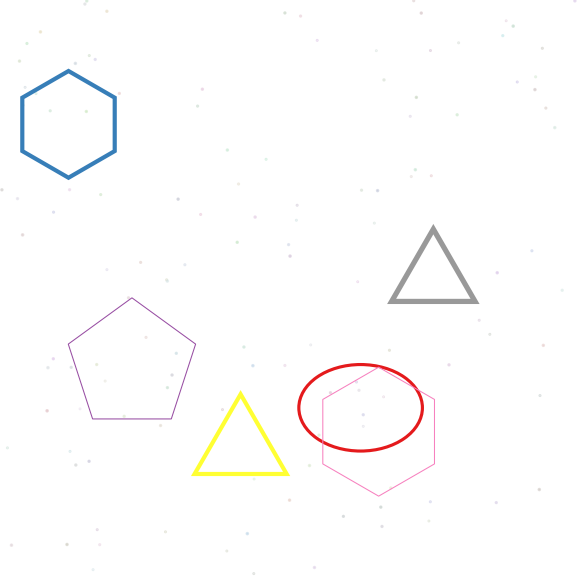[{"shape": "oval", "thickness": 1.5, "radius": 0.53, "center": [0.624, 0.293]}, {"shape": "hexagon", "thickness": 2, "radius": 0.46, "center": [0.119, 0.784]}, {"shape": "pentagon", "thickness": 0.5, "radius": 0.58, "center": [0.228, 0.367]}, {"shape": "triangle", "thickness": 2, "radius": 0.46, "center": [0.417, 0.224]}, {"shape": "hexagon", "thickness": 0.5, "radius": 0.56, "center": [0.656, 0.252]}, {"shape": "triangle", "thickness": 2.5, "radius": 0.42, "center": [0.75, 0.519]}]